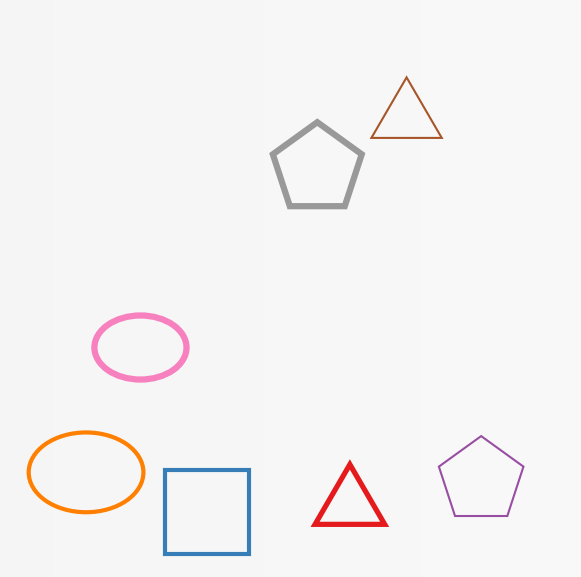[{"shape": "triangle", "thickness": 2.5, "radius": 0.35, "center": [0.602, 0.126]}, {"shape": "square", "thickness": 2, "radius": 0.36, "center": [0.356, 0.112]}, {"shape": "pentagon", "thickness": 1, "radius": 0.38, "center": [0.828, 0.167]}, {"shape": "oval", "thickness": 2, "radius": 0.49, "center": [0.148, 0.181]}, {"shape": "triangle", "thickness": 1, "radius": 0.35, "center": [0.7, 0.795]}, {"shape": "oval", "thickness": 3, "radius": 0.4, "center": [0.242, 0.397]}, {"shape": "pentagon", "thickness": 3, "radius": 0.4, "center": [0.546, 0.707]}]